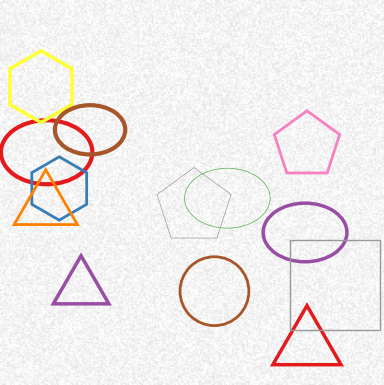[{"shape": "triangle", "thickness": 2.5, "radius": 0.51, "center": [0.797, 0.104]}, {"shape": "oval", "thickness": 3, "radius": 0.59, "center": [0.121, 0.605]}, {"shape": "hexagon", "thickness": 2, "radius": 0.41, "center": [0.154, 0.51]}, {"shape": "oval", "thickness": 0.5, "radius": 0.56, "center": [0.59, 0.485]}, {"shape": "triangle", "thickness": 2.5, "radius": 0.42, "center": [0.211, 0.252]}, {"shape": "oval", "thickness": 2.5, "radius": 0.54, "center": [0.792, 0.396]}, {"shape": "triangle", "thickness": 2, "radius": 0.47, "center": [0.119, 0.464]}, {"shape": "hexagon", "thickness": 2.5, "radius": 0.47, "center": [0.106, 0.775]}, {"shape": "oval", "thickness": 3, "radius": 0.46, "center": [0.234, 0.663]}, {"shape": "circle", "thickness": 2, "radius": 0.45, "center": [0.557, 0.244]}, {"shape": "pentagon", "thickness": 2, "radius": 0.45, "center": [0.797, 0.623]}, {"shape": "square", "thickness": 1, "radius": 0.59, "center": [0.87, 0.26]}, {"shape": "pentagon", "thickness": 0.5, "radius": 0.51, "center": [0.504, 0.464]}]